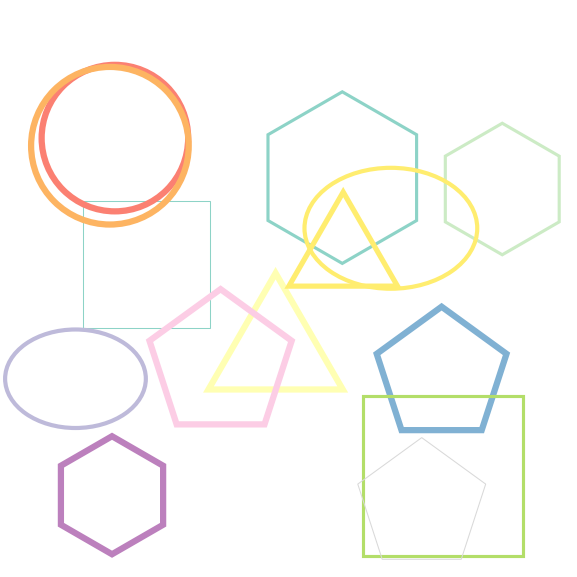[{"shape": "hexagon", "thickness": 1.5, "radius": 0.74, "center": [0.593, 0.692]}, {"shape": "square", "thickness": 0.5, "radius": 0.55, "center": [0.253, 0.541]}, {"shape": "triangle", "thickness": 3, "radius": 0.67, "center": [0.477, 0.392]}, {"shape": "oval", "thickness": 2, "radius": 0.61, "center": [0.131, 0.343]}, {"shape": "circle", "thickness": 3, "radius": 0.63, "center": [0.199, 0.76]}, {"shape": "pentagon", "thickness": 3, "radius": 0.59, "center": [0.765, 0.35]}, {"shape": "circle", "thickness": 3, "radius": 0.68, "center": [0.19, 0.747]}, {"shape": "square", "thickness": 1.5, "radius": 0.69, "center": [0.767, 0.175]}, {"shape": "pentagon", "thickness": 3, "radius": 0.65, "center": [0.382, 0.369]}, {"shape": "pentagon", "thickness": 0.5, "radius": 0.58, "center": [0.73, 0.125]}, {"shape": "hexagon", "thickness": 3, "radius": 0.51, "center": [0.194, 0.142]}, {"shape": "hexagon", "thickness": 1.5, "radius": 0.57, "center": [0.87, 0.672]}, {"shape": "oval", "thickness": 2, "radius": 0.75, "center": [0.677, 0.604]}, {"shape": "triangle", "thickness": 2.5, "radius": 0.54, "center": [0.594, 0.558]}]